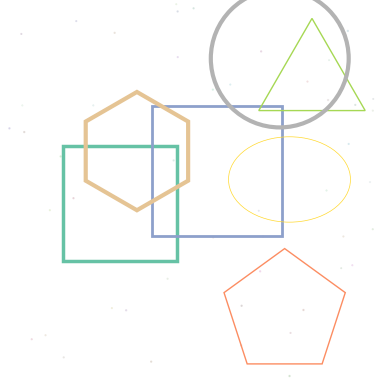[{"shape": "square", "thickness": 2.5, "radius": 0.74, "center": [0.311, 0.471]}, {"shape": "pentagon", "thickness": 1, "radius": 0.83, "center": [0.739, 0.189]}, {"shape": "square", "thickness": 2, "radius": 0.84, "center": [0.565, 0.556]}, {"shape": "triangle", "thickness": 1, "radius": 0.8, "center": [0.81, 0.793]}, {"shape": "oval", "thickness": 0.5, "radius": 0.79, "center": [0.752, 0.534]}, {"shape": "hexagon", "thickness": 3, "radius": 0.77, "center": [0.356, 0.608]}, {"shape": "circle", "thickness": 3, "radius": 0.9, "center": [0.727, 0.848]}]